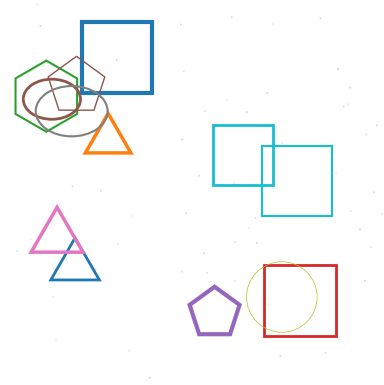[{"shape": "square", "thickness": 3, "radius": 0.46, "center": [0.304, 0.85]}, {"shape": "triangle", "thickness": 2, "radius": 0.36, "center": [0.195, 0.309]}, {"shape": "triangle", "thickness": 2.5, "radius": 0.34, "center": [0.281, 0.637]}, {"shape": "hexagon", "thickness": 1.5, "radius": 0.46, "center": [0.12, 0.75]}, {"shape": "square", "thickness": 2, "radius": 0.47, "center": [0.779, 0.219]}, {"shape": "pentagon", "thickness": 3, "radius": 0.34, "center": [0.557, 0.187]}, {"shape": "pentagon", "thickness": 1, "radius": 0.39, "center": [0.199, 0.776]}, {"shape": "oval", "thickness": 2, "radius": 0.37, "center": [0.135, 0.742]}, {"shape": "triangle", "thickness": 2.5, "radius": 0.39, "center": [0.148, 0.384]}, {"shape": "oval", "thickness": 1.5, "radius": 0.47, "center": [0.186, 0.711]}, {"shape": "circle", "thickness": 0.5, "radius": 0.46, "center": [0.732, 0.229]}, {"shape": "square", "thickness": 1.5, "radius": 0.46, "center": [0.771, 0.53]}, {"shape": "square", "thickness": 2, "radius": 0.39, "center": [0.631, 0.598]}]